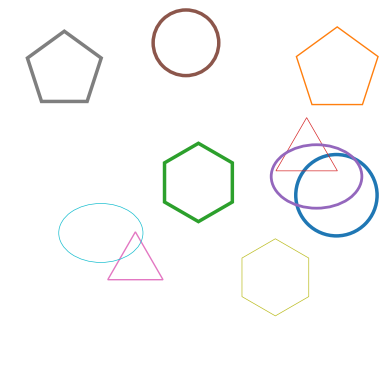[{"shape": "circle", "thickness": 2.5, "radius": 0.53, "center": [0.874, 0.493]}, {"shape": "pentagon", "thickness": 1, "radius": 0.56, "center": [0.876, 0.819]}, {"shape": "hexagon", "thickness": 2.5, "radius": 0.51, "center": [0.515, 0.526]}, {"shape": "triangle", "thickness": 0.5, "radius": 0.46, "center": [0.796, 0.602]}, {"shape": "oval", "thickness": 2, "radius": 0.59, "center": [0.822, 0.542]}, {"shape": "circle", "thickness": 2.5, "radius": 0.43, "center": [0.483, 0.889]}, {"shape": "triangle", "thickness": 1, "radius": 0.41, "center": [0.352, 0.315]}, {"shape": "pentagon", "thickness": 2.5, "radius": 0.5, "center": [0.167, 0.818]}, {"shape": "hexagon", "thickness": 0.5, "radius": 0.5, "center": [0.715, 0.28]}, {"shape": "oval", "thickness": 0.5, "radius": 0.55, "center": [0.262, 0.395]}]